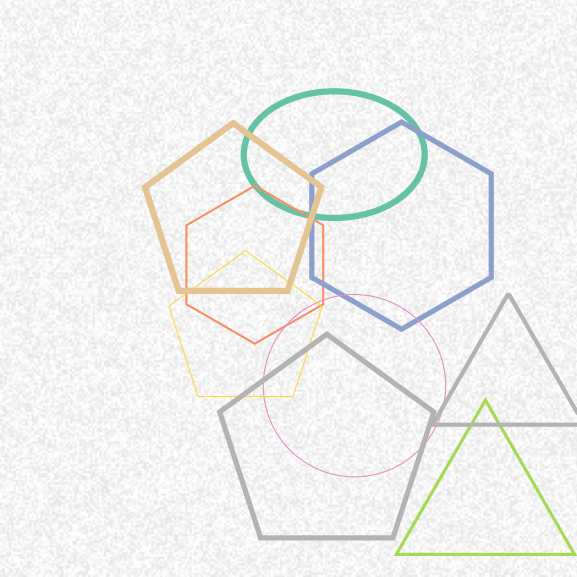[{"shape": "oval", "thickness": 3, "radius": 0.78, "center": [0.579, 0.731]}, {"shape": "hexagon", "thickness": 1, "radius": 0.68, "center": [0.441, 0.541]}, {"shape": "hexagon", "thickness": 2.5, "radius": 0.9, "center": [0.695, 0.608]}, {"shape": "circle", "thickness": 0.5, "radius": 0.79, "center": [0.614, 0.331]}, {"shape": "triangle", "thickness": 1.5, "radius": 0.89, "center": [0.841, 0.128]}, {"shape": "pentagon", "thickness": 0.5, "radius": 0.7, "center": [0.425, 0.426]}, {"shape": "pentagon", "thickness": 3, "radius": 0.8, "center": [0.404, 0.625]}, {"shape": "pentagon", "thickness": 2.5, "radius": 0.97, "center": [0.566, 0.225]}, {"shape": "triangle", "thickness": 2, "radius": 0.76, "center": [0.88, 0.339]}]